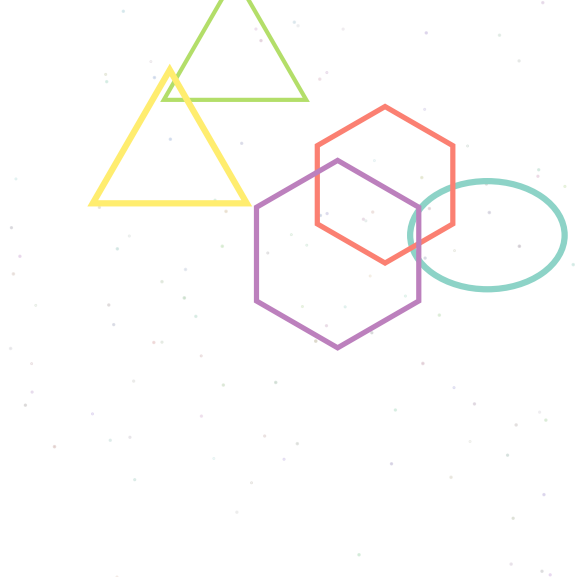[{"shape": "oval", "thickness": 3, "radius": 0.67, "center": [0.844, 0.592]}, {"shape": "hexagon", "thickness": 2.5, "radius": 0.68, "center": [0.667, 0.679]}, {"shape": "triangle", "thickness": 2, "radius": 0.71, "center": [0.407, 0.897]}, {"shape": "hexagon", "thickness": 2.5, "radius": 0.81, "center": [0.585, 0.559]}, {"shape": "triangle", "thickness": 3, "radius": 0.77, "center": [0.294, 0.724]}]